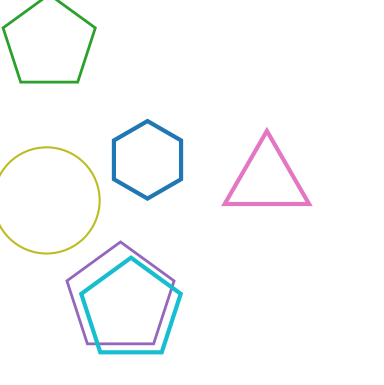[{"shape": "hexagon", "thickness": 3, "radius": 0.5, "center": [0.383, 0.585]}, {"shape": "pentagon", "thickness": 2, "radius": 0.63, "center": [0.128, 0.889]}, {"shape": "pentagon", "thickness": 2, "radius": 0.73, "center": [0.313, 0.225]}, {"shape": "triangle", "thickness": 3, "radius": 0.63, "center": [0.693, 0.533]}, {"shape": "circle", "thickness": 1.5, "radius": 0.69, "center": [0.121, 0.479]}, {"shape": "pentagon", "thickness": 3, "radius": 0.68, "center": [0.34, 0.195]}]